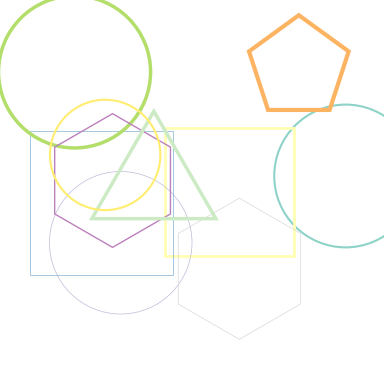[{"shape": "circle", "thickness": 1.5, "radius": 0.93, "center": [0.898, 0.543]}, {"shape": "square", "thickness": 2, "radius": 0.83, "center": [0.596, 0.502]}, {"shape": "circle", "thickness": 0.5, "radius": 0.93, "center": [0.314, 0.369]}, {"shape": "square", "thickness": 0.5, "radius": 0.93, "center": [0.264, 0.473]}, {"shape": "pentagon", "thickness": 3, "radius": 0.68, "center": [0.776, 0.824]}, {"shape": "circle", "thickness": 2.5, "radius": 0.99, "center": [0.194, 0.813]}, {"shape": "hexagon", "thickness": 0.5, "radius": 0.92, "center": [0.622, 0.302]}, {"shape": "hexagon", "thickness": 1, "radius": 0.87, "center": [0.292, 0.531]}, {"shape": "triangle", "thickness": 2.5, "radius": 0.93, "center": [0.4, 0.525]}, {"shape": "circle", "thickness": 1.5, "radius": 0.72, "center": [0.273, 0.598]}]